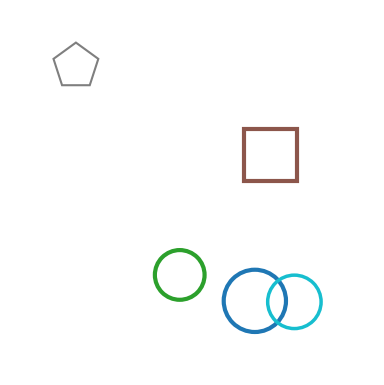[{"shape": "circle", "thickness": 3, "radius": 0.4, "center": [0.662, 0.219]}, {"shape": "circle", "thickness": 3, "radius": 0.32, "center": [0.467, 0.286]}, {"shape": "square", "thickness": 3, "radius": 0.34, "center": [0.702, 0.597]}, {"shape": "pentagon", "thickness": 1.5, "radius": 0.31, "center": [0.197, 0.828]}, {"shape": "circle", "thickness": 2.5, "radius": 0.35, "center": [0.765, 0.216]}]